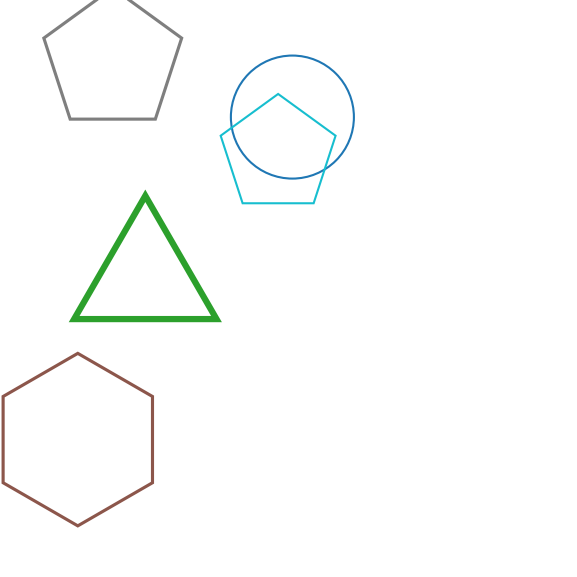[{"shape": "circle", "thickness": 1, "radius": 0.53, "center": [0.506, 0.796]}, {"shape": "triangle", "thickness": 3, "radius": 0.71, "center": [0.252, 0.518]}, {"shape": "hexagon", "thickness": 1.5, "radius": 0.75, "center": [0.135, 0.238]}, {"shape": "pentagon", "thickness": 1.5, "radius": 0.63, "center": [0.195, 0.894]}, {"shape": "pentagon", "thickness": 1, "radius": 0.52, "center": [0.482, 0.732]}]